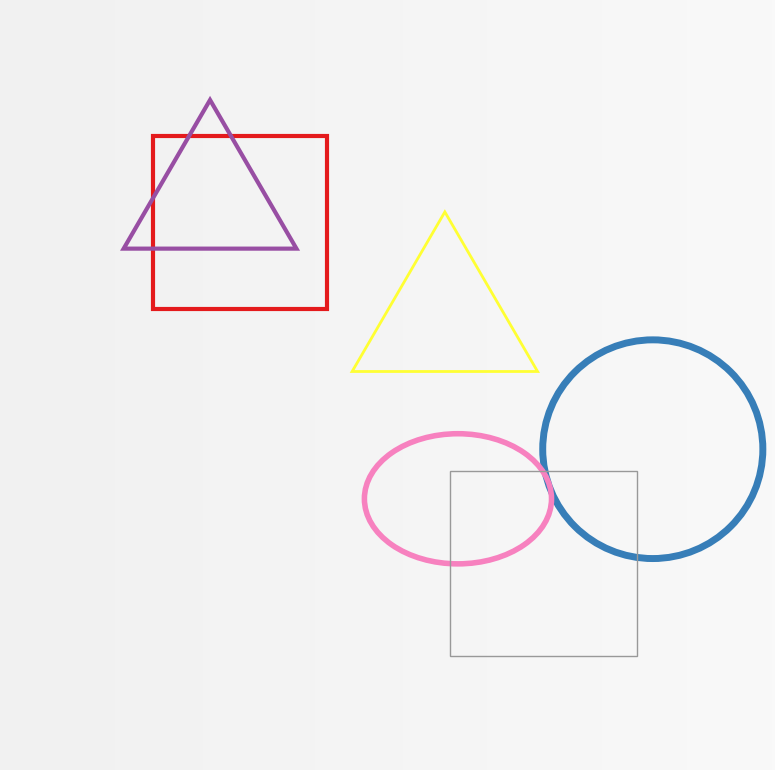[{"shape": "square", "thickness": 1.5, "radius": 0.56, "center": [0.31, 0.711]}, {"shape": "circle", "thickness": 2.5, "radius": 0.71, "center": [0.842, 0.417]}, {"shape": "triangle", "thickness": 1.5, "radius": 0.64, "center": [0.271, 0.741]}, {"shape": "triangle", "thickness": 1, "radius": 0.69, "center": [0.574, 0.587]}, {"shape": "oval", "thickness": 2, "radius": 0.6, "center": [0.591, 0.352]}, {"shape": "square", "thickness": 0.5, "radius": 0.6, "center": [0.701, 0.268]}]